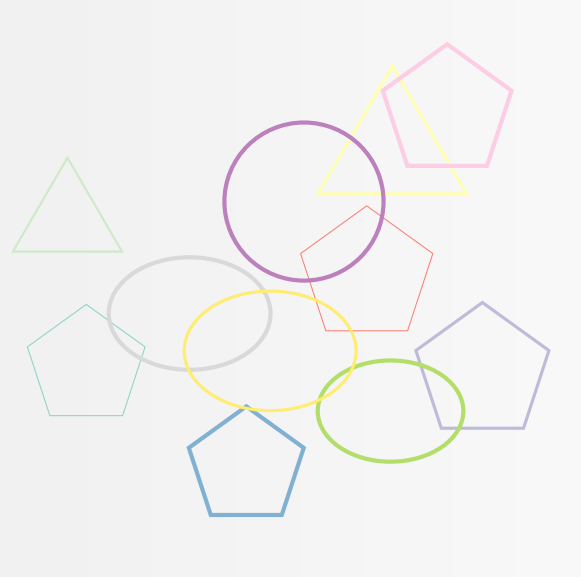[{"shape": "pentagon", "thickness": 0.5, "radius": 0.53, "center": [0.148, 0.366]}, {"shape": "triangle", "thickness": 1.5, "radius": 0.74, "center": [0.675, 0.737]}, {"shape": "pentagon", "thickness": 1.5, "radius": 0.6, "center": [0.83, 0.355]}, {"shape": "pentagon", "thickness": 0.5, "radius": 0.6, "center": [0.631, 0.523]}, {"shape": "pentagon", "thickness": 2, "radius": 0.52, "center": [0.424, 0.191]}, {"shape": "oval", "thickness": 2, "radius": 0.63, "center": [0.672, 0.287]}, {"shape": "pentagon", "thickness": 2, "radius": 0.58, "center": [0.769, 0.806]}, {"shape": "oval", "thickness": 2, "radius": 0.7, "center": [0.326, 0.456]}, {"shape": "circle", "thickness": 2, "radius": 0.68, "center": [0.523, 0.65]}, {"shape": "triangle", "thickness": 1, "radius": 0.54, "center": [0.116, 0.618]}, {"shape": "oval", "thickness": 1.5, "radius": 0.74, "center": [0.465, 0.392]}]